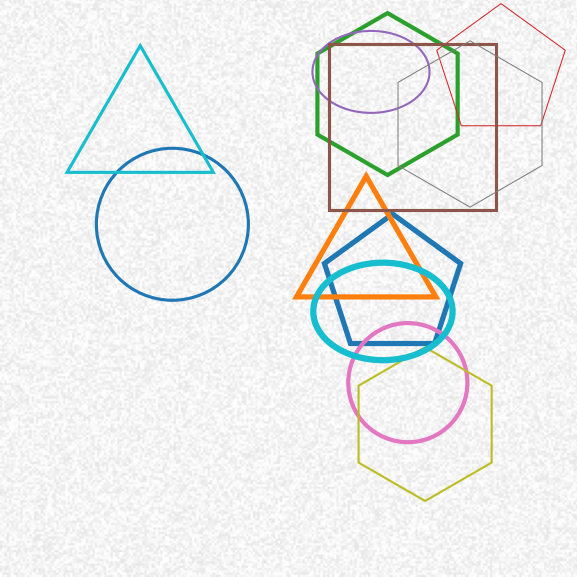[{"shape": "circle", "thickness": 1.5, "radius": 0.66, "center": [0.298, 0.611]}, {"shape": "pentagon", "thickness": 2.5, "radius": 0.62, "center": [0.68, 0.505]}, {"shape": "triangle", "thickness": 2.5, "radius": 0.7, "center": [0.634, 0.555]}, {"shape": "hexagon", "thickness": 2, "radius": 0.7, "center": [0.671, 0.836]}, {"shape": "pentagon", "thickness": 0.5, "radius": 0.58, "center": [0.868, 0.876]}, {"shape": "oval", "thickness": 1, "radius": 0.51, "center": [0.642, 0.875]}, {"shape": "square", "thickness": 1.5, "radius": 0.72, "center": [0.714, 0.779]}, {"shape": "circle", "thickness": 2, "radius": 0.52, "center": [0.706, 0.337]}, {"shape": "hexagon", "thickness": 0.5, "radius": 0.72, "center": [0.814, 0.784]}, {"shape": "hexagon", "thickness": 1, "radius": 0.67, "center": [0.736, 0.265]}, {"shape": "oval", "thickness": 3, "radius": 0.6, "center": [0.663, 0.46]}, {"shape": "triangle", "thickness": 1.5, "radius": 0.73, "center": [0.243, 0.774]}]